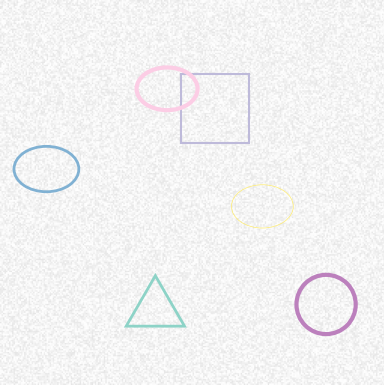[{"shape": "triangle", "thickness": 2, "radius": 0.44, "center": [0.403, 0.197]}, {"shape": "square", "thickness": 1.5, "radius": 0.44, "center": [0.558, 0.718]}, {"shape": "oval", "thickness": 2, "radius": 0.42, "center": [0.121, 0.561]}, {"shape": "oval", "thickness": 3, "radius": 0.4, "center": [0.434, 0.769]}, {"shape": "circle", "thickness": 3, "radius": 0.38, "center": [0.847, 0.209]}, {"shape": "oval", "thickness": 0.5, "radius": 0.4, "center": [0.682, 0.464]}]